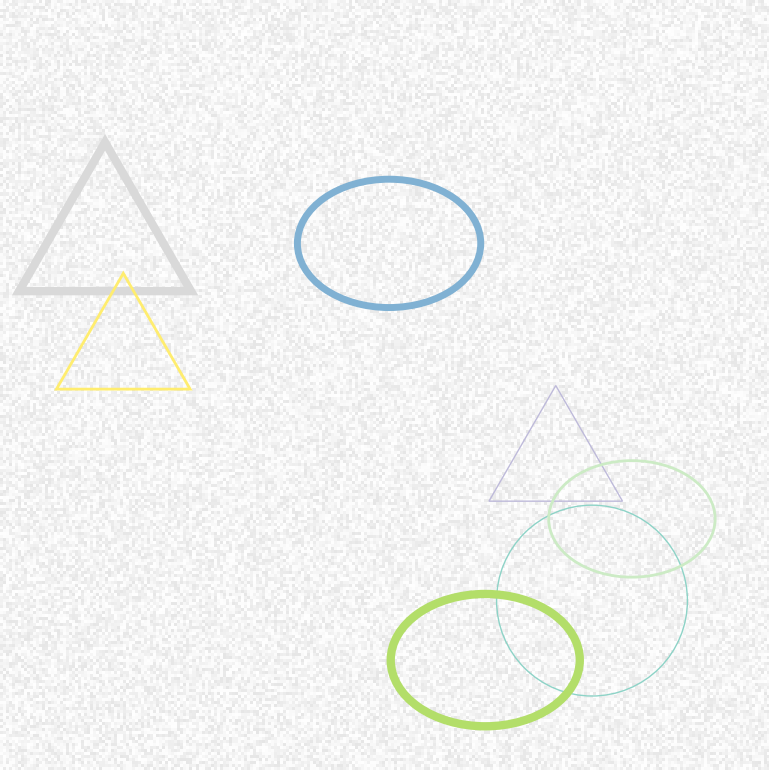[{"shape": "circle", "thickness": 0.5, "radius": 0.62, "center": [0.769, 0.22]}, {"shape": "triangle", "thickness": 0.5, "radius": 0.5, "center": [0.722, 0.399]}, {"shape": "oval", "thickness": 2.5, "radius": 0.6, "center": [0.505, 0.684]}, {"shape": "oval", "thickness": 3, "radius": 0.61, "center": [0.63, 0.143]}, {"shape": "triangle", "thickness": 3, "radius": 0.64, "center": [0.136, 0.686]}, {"shape": "oval", "thickness": 1, "radius": 0.54, "center": [0.821, 0.326]}, {"shape": "triangle", "thickness": 1, "radius": 0.5, "center": [0.16, 0.545]}]